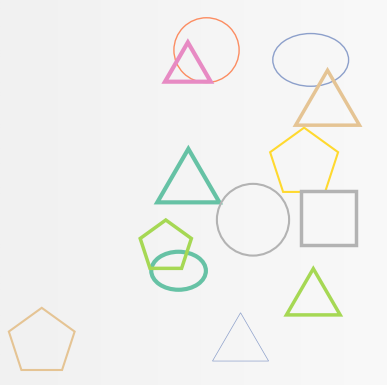[{"shape": "triangle", "thickness": 3, "radius": 0.46, "center": [0.486, 0.521]}, {"shape": "oval", "thickness": 3, "radius": 0.35, "center": [0.461, 0.297]}, {"shape": "circle", "thickness": 1, "radius": 0.42, "center": [0.533, 0.87]}, {"shape": "triangle", "thickness": 0.5, "radius": 0.42, "center": [0.621, 0.104]}, {"shape": "oval", "thickness": 1, "radius": 0.49, "center": [0.802, 0.844]}, {"shape": "triangle", "thickness": 3, "radius": 0.34, "center": [0.485, 0.822]}, {"shape": "pentagon", "thickness": 2.5, "radius": 0.35, "center": [0.428, 0.359]}, {"shape": "triangle", "thickness": 2.5, "radius": 0.4, "center": [0.809, 0.222]}, {"shape": "pentagon", "thickness": 1.5, "radius": 0.46, "center": [0.785, 0.576]}, {"shape": "triangle", "thickness": 2.5, "radius": 0.48, "center": [0.845, 0.722]}, {"shape": "pentagon", "thickness": 1.5, "radius": 0.45, "center": [0.108, 0.111]}, {"shape": "circle", "thickness": 1.5, "radius": 0.47, "center": [0.653, 0.429]}, {"shape": "square", "thickness": 2.5, "radius": 0.35, "center": [0.848, 0.433]}]